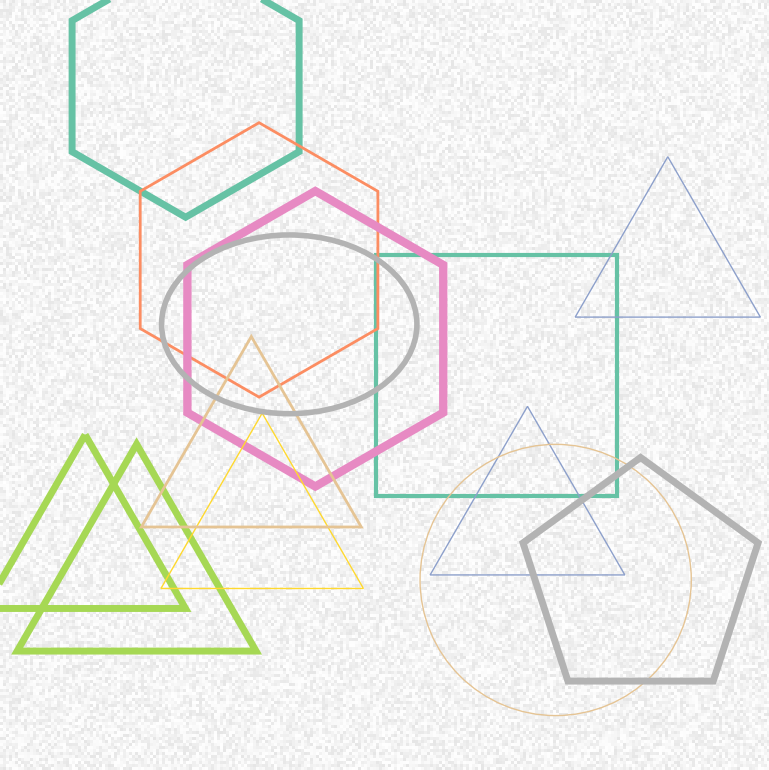[{"shape": "square", "thickness": 1.5, "radius": 0.78, "center": [0.645, 0.512]}, {"shape": "hexagon", "thickness": 2.5, "radius": 0.85, "center": [0.241, 0.888]}, {"shape": "hexagon", "thickness": 1, "radius": 0.89, "center": [0.336, 0.662]}, {"shape": "triangle", "thickness": 0.5, "radius": 0.73, "center": [0.685, 0.326]}, {"shape": "triangle", "thickness": 0.5, "radius": 0.69, "center": [0.867, 0.658]}, {"shape": "hexagon", "thickness": 3, "radius": 0.96, "center": [0.41, 0.56]}, {"shape": "triangle", "thickness": 2.5, "radius": 0.75, "center": [0.111, 0.285]}, {"shape": "triangle", "thickness": 2.5, "radius": 0.9, "center": [0.177, 0.244]}, {"shape": "triangle", "thickness": 0.5, "radius": 0.76, "center": [0.34, 0.312]}, {"shape": "triangle", "thickness": 1, "radius": 0.82, "center": [0.326, 0.398]}, {"shape": "circle", "thickness": 0.5, "radius": 0.88, "center": [0.722, 0.247]}, {"shape": "pentagon", "thickness": 2.5, "radius": 0.8, "center": [0.832, 0.245]}, {"shape": "oval", "thickness": 2, "radius": 0.83, "center": [0.376, 0.579]}]